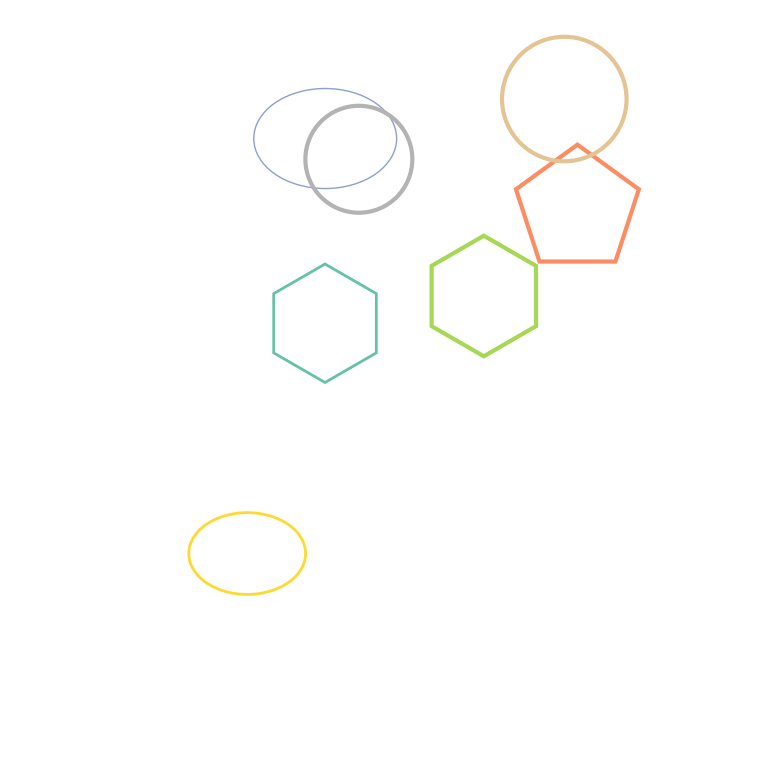[{"shape": "hexagon", "thickness": 1, "radius": 0.38, "center": [0.422, 0.58]}, {"shape": "pentagon", "thickness": 1.5, "radius": 0.42, "center": [0.75, 0.728]}, {"shape": "oval", "thickness": 0.5, "radius": 0.46, "center": [0.422, 0.82]}, {"shape": "hexagon", "thickness": 1.5, "radius": 0.39, "center": [0.628, 0.616]}, {"shape": "oval", "thickness": 1, "radius": 0.38, "center": [0.321, 0.281]}, {"shape": "circle", "thickness": 1.5, "radius": 0.4, "center": [0.733, 0.871]}, {"shape": "circle", "thickness": 1.5, "radius": 0.35, "center": [0.466, 0.793]}]